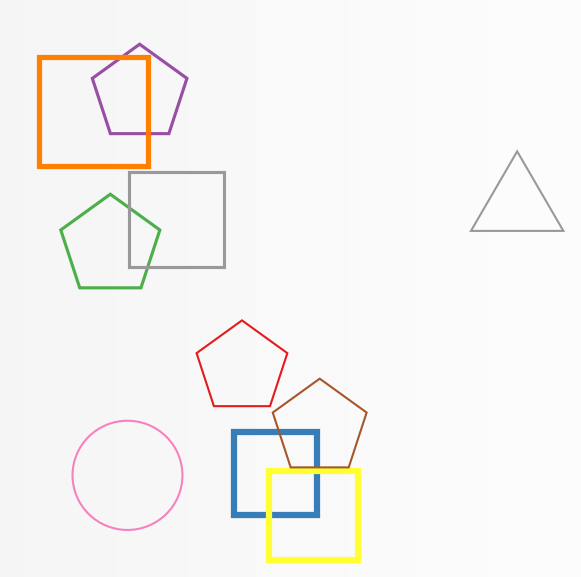[{"shape": "pentagon", "thickness": 1, "radius": 0.41, "center": [0.416, 0.362]}, {"shape": "square", "thickness": 3, "radius": 0.36, "center": [0.474, 0.179]}, {"shape": "pentagon", "thickness": 1.5, "radius": 0.45, "center": [0.19, 0.573]}, {"shape": "pentagon", "thickness": 1.5, "radius": 0.43, "center": [0.24, 0.837]}, {"shape": "square", "thickness": 2.5, "radius": 0.47, "center": [0.161, 0.806]}, {"shape": "square", "thickness": 3, "radius": 0.39, "center": [0.539, 0.106]}, {"shape": "pentagon", "thickness": 1, "radius": 0.42, "center": [0.55, 0.259]}, {"shape": "circle", "thickness": 1, "radius": 0.47, "center": [0.219, 0.176]}, {"shape": "square", "thickness": 1.5, "radius": 0.41, "center": [0.303, 0.619]}, {"shape": "triangle", "thickness": 1, "radius": 0.46, "center": [0.89, 0.645]}]